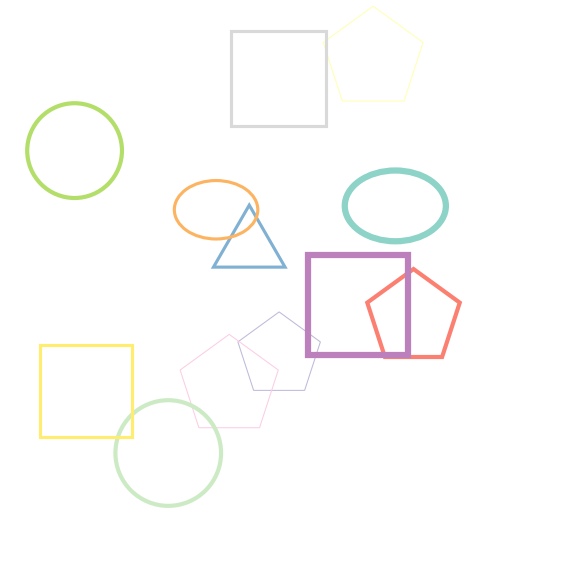[{"shape": "oval", "thickness": 3, "radius": 0.44, "center": [0.685, 0.643]}, {"shape": "pentagon", "thickness": 0.5, "radius": 0.45, "center": [0.646, 0.898]}, {"shape": "pentagon", "thickness": 0.5, "radius": 0.38, "center": [0.483, 0.384]}, {"shape": "pentagon", "thickness": 2, "radius": 0.42, "center": [0.716, 0.449]}, {"shape": "triangle", "thickness": 1.5, "radius": 0.36, "center": [0.432, 0.572]}, {"shape": "oval", "thickness": 1.5, "radius": 0.36, "center": [0.374, 0.636]}, {"shape": "circle", "thickness": 2, "radius": 0.41, "center": [0.129, 0.738]}, {"shape": "pentagon", "thickness": 0.5, "radius": 0.45, "center": [0.397, 0.331]}, {"shape": "square", "thickness": 1.5, "radius": 0.41, "center": [0.482, 0.863]}, {"shape": "square", "thickness": 3, "radius": 0.43, "center": [0.62, 0.472]}, {"shape": "circle", "thickness": 2, "radius": 0.46, "center": [0.291, 0.215]}, {"shape": "square", "thickness": 1.5, "radius": 0.4, "center": [0.149, 0.322]}]